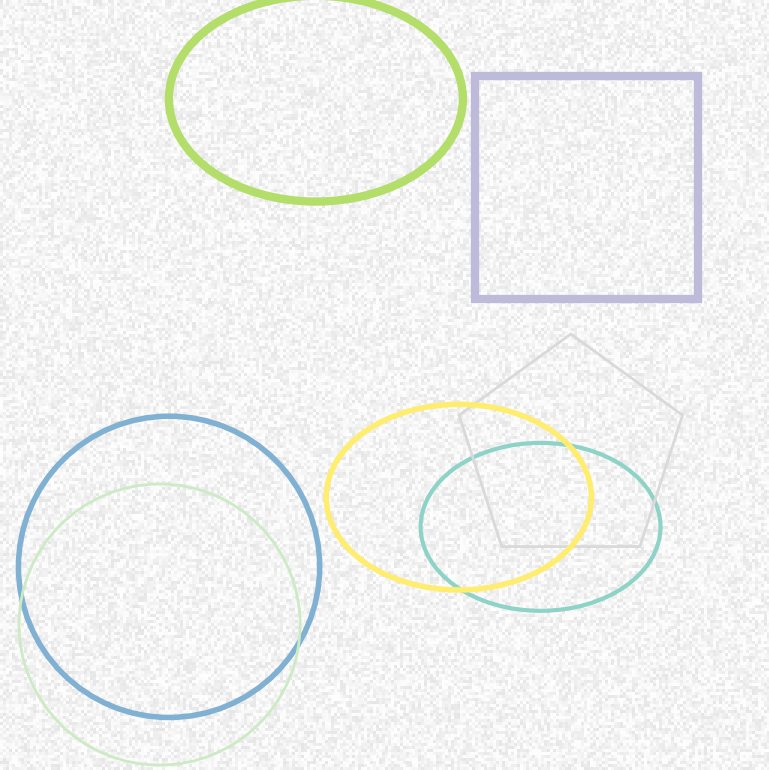[{"shape": "oval", "thickness": 1.5, "radius": 0.78, "center": [0.702, 0.316]}, {"shape": "square", "thickness": 3, "radius": 0.72, "center": [0.762, 0.756]}, {"shape": "circle", "thickness": 2, "radius": 0.98, "center": [0.22, 0.264]}, {"shape": "oval", "thickness": 3, "radius": 0.95, "center": [0.41, 0.872]}, {"shape": "pentagon", "thickness": 1, "radius": 0.76, "center": [0.741, 0.414]}, {"shape": "circle", "thickness": 1, "radius": 0.91, "center": [0.207, 0.189]}, {"shape": "oval", "thickness": 2, "radius": 0.86, "center": [0.596, 0.354]}]